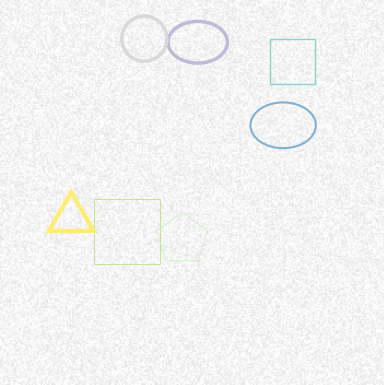[{"shape": "square", "thickness": 1, "radius": 0.29, "center": [0.759, 0.84]}, {"shape": "oval", "thickness": 2.5, "radius": 0.39, "center": [0.514, 0.89]}, {"shape": "oval", "thickness": 1.5, "radius": 0.42, "center": [0.735, 0.675]}, {"shape": "square", "thickness": 0.5, "radius": 0.42, "center": [0.33, 0.399]}, {"shape": "circle", "thickness": 2.5, "radius": 0.29, "center": [0.375, 0.9]}, {"shape": "pentagon", "thickness": 0.5, "radius": 0.35, "center": [0.473, 0.379]}, {"shape": "triangle", "thickness": 3, "radius": 0.34, "center": [0.185, 0.434]}]